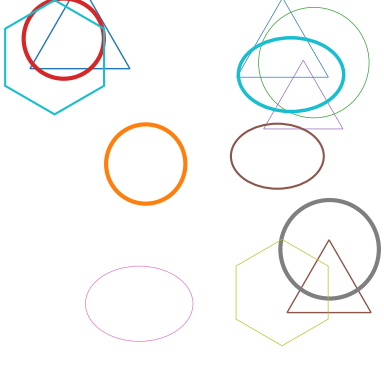[{"shape": "triangle", "thickness": 0.5, "radius": 0.69, "center": [0.734, 0.868]}, {"shape": "triangle", "thickness": 1, "radius": 0.75, "center": [0.208, 0.896]}, {"shape": "circle", "thickness": 3, "radius": 0.51, "center": [0.379, 0.574]}, {"shape": "circle", "thickness": 0.5, "radius": 0.72, "center": [0.815, 0.837]}, {"shape": "circle", "thickness": 3, "radius": 0.52, "center": [0.166, 0.9]}, {"shape": "triangle", "thickness": 0.5, "radius": 0.59, "center": [0.788, 0.725]}, {"shape": "triangle", "thickness": 1, "radius": 0.63, "center": [0.855, 0.251]}, {"shape": "oval", "thickness": 1.5, "radius": 0.6, "center": [0.72, 0.594]}, {"shape": "oval", "thickness": 0.5, "radius": 0.7, "center": [0.362, 0.211]}, {"shape": "circle", "thickness": 3, "radius": 0.64, "center": [0.856, 0.352]}, {"shape": "hexagon", "thickness": 0.5, "radius": 0.69, "center": [0.733, 0.24]}, {"shape": "hexagon", "thickness": 1.5, "radius": 0.74, "center": [0.142, 0.851]}, {"shape": "oval", "thickness": 2.5, "radius": 0.68, "center": [0.756, 0.806]}]